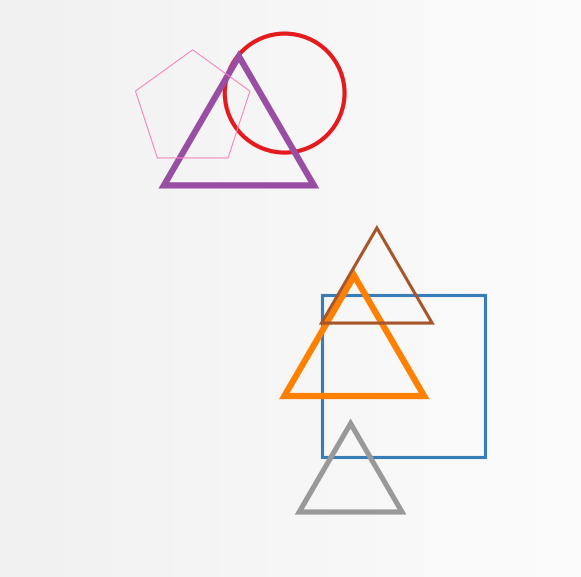[{"shape": "circle", "thickness": 2, "radius": 0.52, "center": [0.49, 0.838]}, {"shape": "square", "thickness": 1.5, "radius": 0.7, "center": [0.694, 0.348]}, {"shape": "triangle", "thickness": 3, "radius": 0.75, "center": [0.411, 0.753]}, {"shape": "triangle", "thickness": 3, "radius": 0.69, "center": [0.609, 0.383]}, {"shape": "triangle", "thickness": 1.5, "radius": 0.55, "center": [0.648, 0.495]}, {"shape": "pentagon", "thickness": 0.5, "radius": 0.52, "center": [0.332, 0.809]}, {"shape": "triangle", "thickness": 2.5, "radius": 0.51, "center": [0.603, 0.164]}]